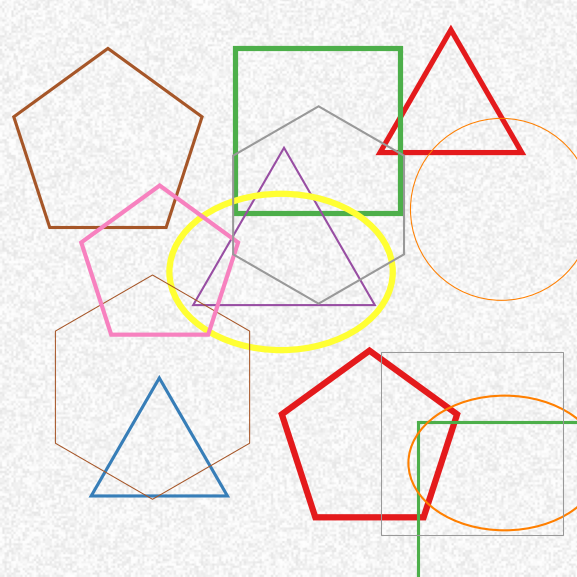[{"shape": "triangle", "thickness": 2.5, "radius": 0.71, "center": [0.781, 0.806]}, {"shape": "pentagon", "thickness": 3, "radius": 0.8, "center": [0.64, 0.232]}, {"shape": "triangle", "thickness": 1.5, "radius": 0.68, "center": [0.276, 0.208]}, {"shape": "square", "thickness": 2.5, "radius": 0.72, "center": [0.549, 0.774]}, {"shape": "square", "thickness": 1.5, "radius": 0.8, "center": [0.884, 0.107]}, {"shape": "triangle", "thickness": 1, "radius": 0.91, "center": [0.492, 0.562]}, {"shape": "oval", "thickness": 1, "radius": 0.83, "center": [0.874, 0.197]}, {"shape": "circle", "thickness": 0.5, "radius": 0.79, "center": [0.868, 0.637]}, {"shape": "oval", "thickness": 3, "radius": 0.97, "center": [0.487, 0.528]}, {"shape": "pentagon", "thickness": 1.5, "radius": 0.86, "center": [0.187, 0.744]}, {"shape": "hexagon", "thickness": 0.5, "radius": 0.97, "center": [0.264, 0.329]}, {"shape": "pentagon", "thickness": 2, "radius": 0.71, "center": [0.276, 0.535]}, {"shape": "hexagon", "thickness": 1, "radius": 0.85, "center": [0.552, 0.644]}, {"shape": "square", "thickness": 0.5, "radius": 0.79, "center": [0.817, 0.231]}]